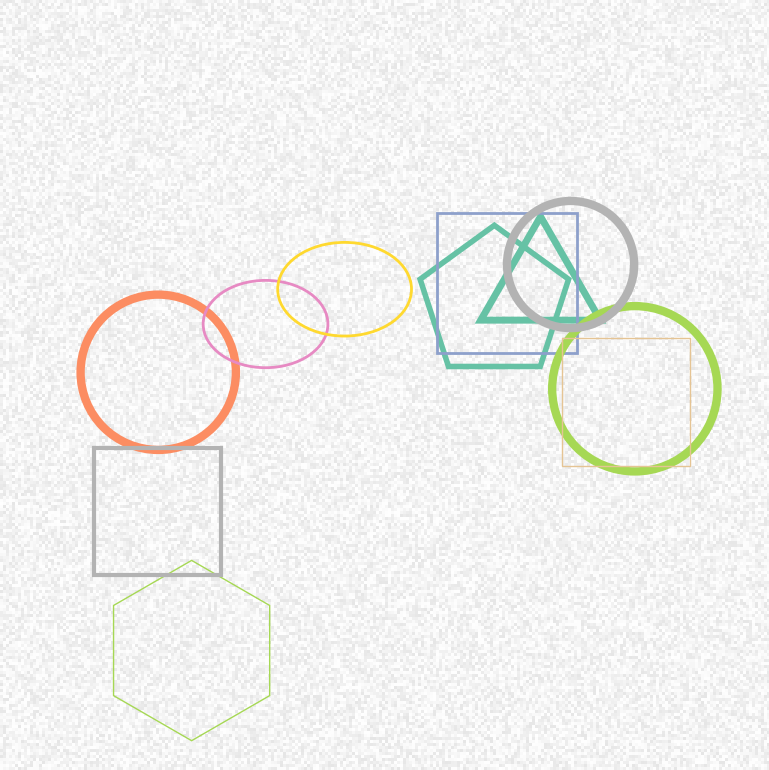[{"shape": "triangle", "thickness": 2.5, "radius": 0.45, "center": [0.702, 0.629]}, {"shape": "pentagon", "thickness": 2, "radius": 0.51, "center": [0.642, 0.606]}, {"shape": "circle", "thickness": 3, "radius": 0.5, "center": [0.206, 0.517]}, {"shape": "square", "thickness": 1, "radius": 0.45, "center": [0.658, 0.632]}, {"shape": "oval", "thickness": 1, "radius": 0.41, "center": [0.345, 0.579]}, {"shape": "hexagon", "thickness": 0.5, "radius": 0.59, "center": [0.249, 0.155]}, {"shape": "circle", "thickness": 3, "radius": 0.54, "center": [0.824, 0.495]}, {"shape": "oval", "thickness": 1, "radius": 0.43, "center": [0.448, 0.624]}, {"shape": "square", "thickness": 0.5, "radius": 0.42, "center": [0.813, 0.478]}, {"shape": "square", "thickness": 1.5, "radius": 0.41, "center": [0.205, 0.336]}, {"shape": "circle", "thickness": 3, "radius": 0.41, "center": [0.741, 0.656]}]